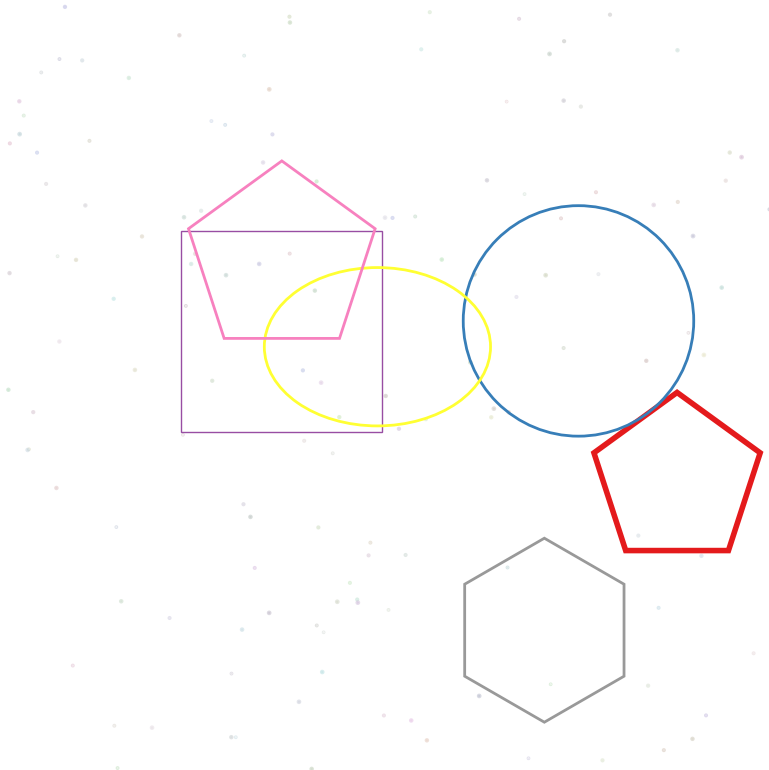[{"shape": "pentagon", "thickness": 2, "radius": 0.57, "center": [0.879, 0.377]}, {"shape": "circle", "thickness": 1, "radius": 0.75, "center": [0.751, 0.583]}, {"shape": "square", "thickness": 0.5, "radius": 0.65, "center": [0.366, 0.569]}, {"shape": "oval", "thickness": 1, "radius": 0.73, "center": [0.49, 0.55]}, {"shape": "pentagon", "thickness": 1, "radius": 0.64, "center": [0.366, 0.664]}, {"shape": "hexagon", "thickness": 1, "radius": 0.6, "center": [0.707, 0.182]}]